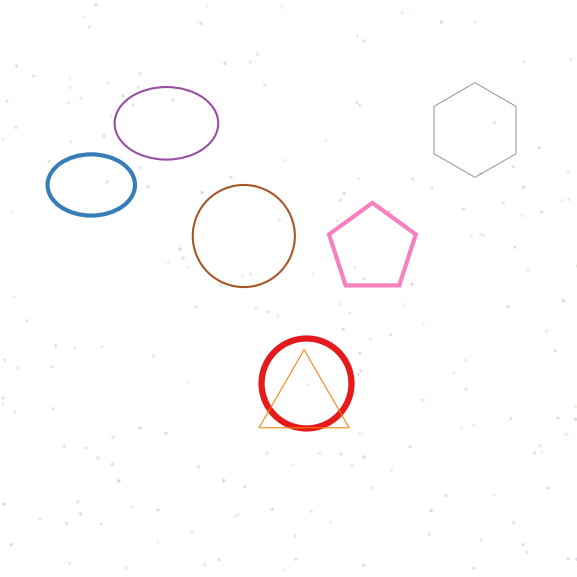[{"shape": "circle", "thickness": 3, "radius": 0.39, "center": [0.531, 0.335]}, {"shape": "oval", "thickness": 2, "radius": 0.38, "center": [0.158, 0.679]}, {"shape": "oval", "thickness": 1, "radius": 0.45, "center": [0.288, 0.786]}, {"shape": "triangle", "thickness": 0.5, "radius": 0.45, "center": [0.527, 0.303]}, {"shape": "circle", "thickness": 1, "radius": 0.44, "center": [0.422, 0.59]}, {"shape": "pentagon", "thickness": 2, "radius": 0.4, "center": [0.645, 0.569]}, {"shape": "hexagon", "thickness": 0.5, "radius": 0.41, "center": [0.823, 0.774]}]